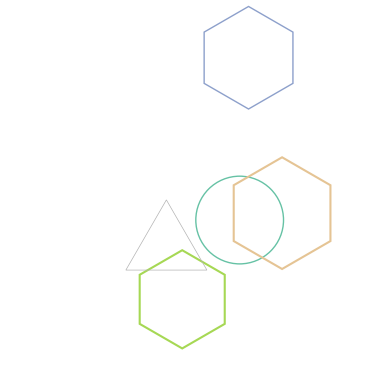[{"shape": "circle", "thickness": 1, "radius": 0.57, "center": [0.623, 0.428]}, {"shape": "hexagon", "thickness": 1, "radius": 0.67, "center": [0.646, 0.85]}, {"shape": "hexagon", "thickness": 1.5, "radius": 0.64, "center": [0.473, 0.223]}, {"shape": "hexagon", "thickness": 1.5, "radius": 0.73, "center": [0.733, 0.446]}, {"shape": "triangle", "thickness": 0.5, "radius": 0.61, "center": [0.432, 0.359]}]